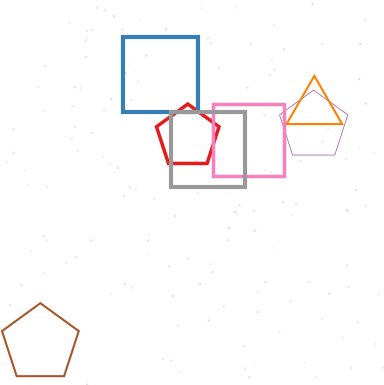[{"shape": "pentagon", "thickness": 2.5, "radius": 0.43, "center": [0.488, 0.644]}, {"shape": "square", "thickness": 3, "radius": 0.48, "center": [0.417, 0.807]}, {"shape": "pentagon", "thickness": 0.5, "radius": 0.47, "center": [0.815, 0.673]}, {"shape": "triangle", "thickness": 1.5, "radius": 0.42, "center": [0.817, 0.719]}, {"shape": "pentagon", "thickness": 1.5, "radius": 0.52, "center": [0.105, 0.108]}, {"shape": "square", "thickness": 2.5, "radius": 0.46, "center": [0.645, 0.636]}, {"shape": "square", "thickness": 3, "radius": 0.48, "center": [0.541, 0.612]}]